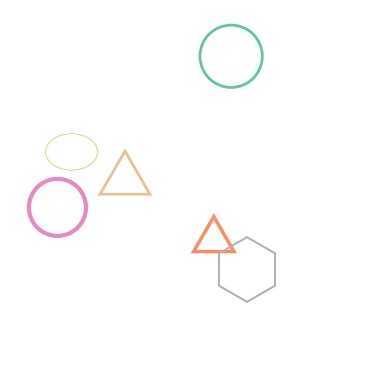[{"shape": "circle", "thickness": 2, "radius": 0.4, "center": [0.6, 0.854]}, {"shape": "triangle", "thickness": 2.5, "radius": 0.3, "center": [0.555, 0.377]}, {"shape": "circle", "thickness": 3, "radius": 0.37, "center": [0.149, 0.461]}, {"shape": "oval", "thickness": 0.5, "radius": 0.34, "center": [0.186, 0.605]}, {"shape": "triangle", "thickness": 2, "radius": 0.37, "center": [0.325, 0.533]}, {"shape": "hexagon", "thickness": 1.5, "radius": 0.42, "center": [0.642, 0.3]}]